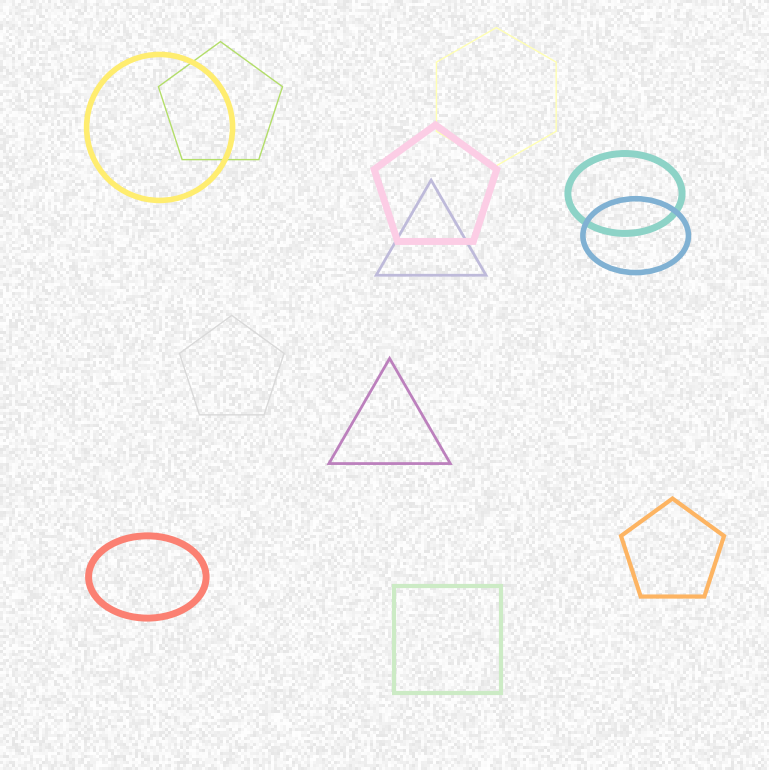[{"shape": "oval", "thickness": 2.5, "radius": 0.37, "center": [0.812, 0.749]}, {"shape": "hexagon", "thickness": 0.5, "radius": 0.45, "center": [0.645, 0.874]}, {"shape": "triangle", "thickness": 1, "radius": 0.41, "center": [0.56, 0.684]}, {"shape": "oval", "thickness": 2.5, "radius": 0.38, "center": [0.191, 0.251]}, {"shape": "oval", "thickness": 2, "radius": 0.34, "center": [0.826, 0.694]}, {"shape": "pentagon", "thickness": 1.5, "radius": 0.35, "center": [0.873, 0.282]}, {"shape": "pentagon", "thickness": 0.5, "radius": 0.42, "center": [0.286, 0.861]}, {"shape": "pentagon", "thickness": 2.5, "radius": 0.42, "center": [0.566, 0.754]}, {"shape": "pentagon", "thickness": 0.5, "radius": 0.36, "center": [0.301, 0.519]}, {"shape": "triangle", "thickness": 1, "radius": 0.46, "center": [0.506, 0.443]}, {"shape": "square", "thickness": 1.5, "radius": 0.35, "center": [0.581, 0.169]}, {"shape": "circle", "thickness": 2, "radius": 0.47, "center": [0.207, 0.834]}]